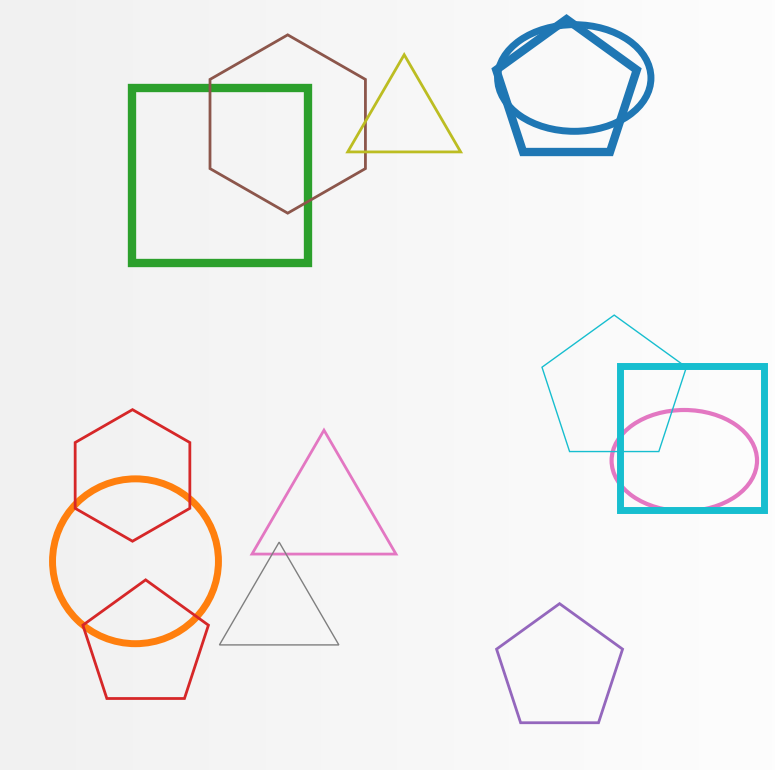[{"shape": "oval", "thickness": 2.5, "radius": 0.49, "center": [0.741, 0.899]}, {"shape": "pentagon", "thickness": 3, "radius": 0.48, "center": [0.731, 0.88]}, {"shape": "circle", "thickness": 2.5, "radius": 0.54, "center": [0.175, 0.271]}, {"shape": "square", "thickness": 3, "radius": 0.57, "center": [0.283, 0.772]}, {"shape": "hexagon", "thickness": 1, "radius": 0.43, "center": [0.171, 0.383]}, {"shape": "pentagon", "thickness": 1, "radius": 0.43, "center": [0.188, 0.162]}, {"shape": "pentagon", "thickness": 1, "radius": 0.43, "center": [0.722, 0.131]}, {"shape": "hexagon", "thickness": 1, "radius": 0.58, "center": [0.371, 0.839]}, {"shape": "triangle", "thickness": 1, "radius": 0.54, "center": [0.418, 0.334]}, {"shape": "oval", "thickness": 1.5, "radius": 0.47, "center": [0.883, 0.402]}, {"shape": "triangle", "thickness": 0.5, "radius": 0.44, "center": [0.36, 0.207]}, {"shape": "triangle", "thickness": 1, "radius": 0.42, "center": [0.522, 0.845]}, {"shape": "square", "thickness": 2.5, "radius": 0.47, "center": [0.893, 0.431]}, {"shape": "pentagon", "thickness": 0.5, "radius": 0.49, "center": [0.793, 0.493]}]